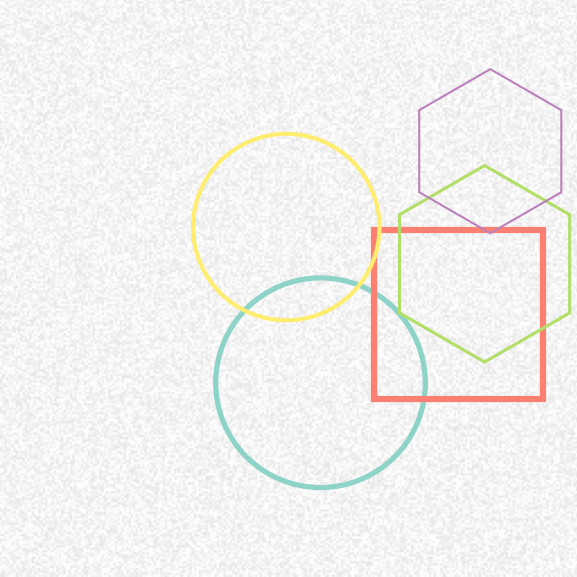[{"shape": "circle", "thickness": 2.5, "radius": 0.91, "center": [0.555, 0.336]}, {"shape": "square", "thickness": 3, "radius": 0.73, "center": [0.794, 0.454]}, {"shape": "hexagon", "thickness": 1.5, "radius": 0.85, "center": [0.839, 0.542]}, {"shape": "hexagon", "thickness": 1, "radius": 0.71, "center": [0.849, 0.737]}, {"shape": "circle", "thickness": 2, "radius": 0.81, "center": [0.496, 0.606]}]